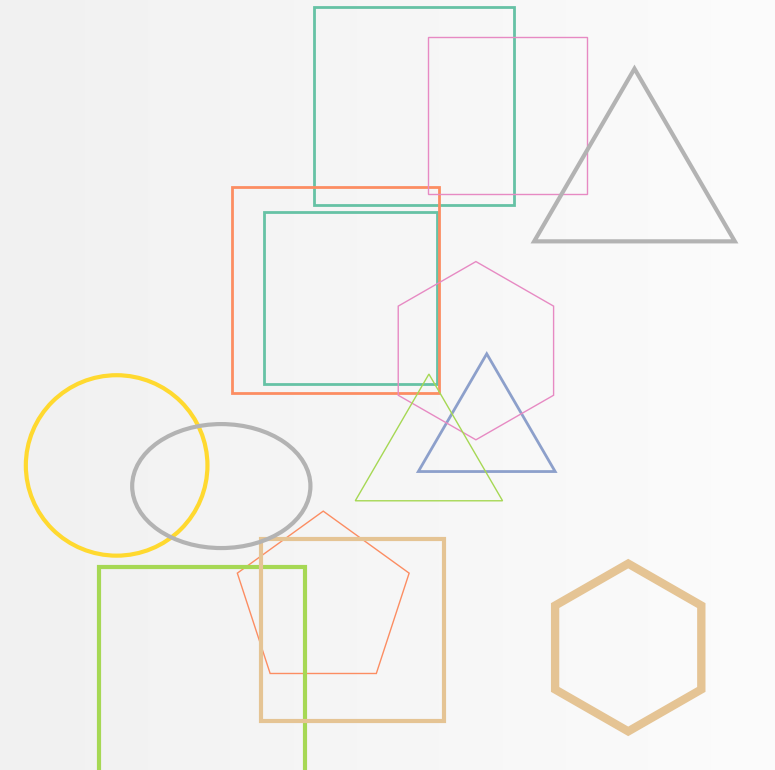[{"shape": "square", "thickness": 1, "radius": 0.64, "center": [0.534, 0.862]}, {"shape": "square", "thickness": 1, "radius": 0.56, "center": [0.452, 0.613]}, {"shape": "square", "thickness": 1, "radius": 0.67, "center": [0.433, 0.624]}, {"shape": "pentagon", "thickness": 0.5, "radius": 0.58, "center": [0.417, 0.22]}, {"shape": "triangle", "thickness": 1, "radius": 0.51, "center": [0.628, 0.439]}, {"shape": "square", "thickness": 0.5, "radius": 0.51, "center": [0.655, 0.85]}, {"shape": "hexagon", "thickness": 0.5, "radius": 0.58, "center": [0.614, 0.545]}, {"shape": "square", "thickness": 1.5, "radius": 0.66, "center": [0.261, 0.13]}, {"shape": "triangle", "thickness": 0.5, "radius": 0.55, "center": [0.553, 0.404]}, {"shape": "circle", "thickness": 1.5, "radius": 0.59, "center": [0.151, 0.396]}, {"shape": "square", "thickness": 1.5, "radius": 0.59, "center": [0.455, 0.182]}, {"shape": "hexagon", "thickness": 3, "radius": 0.54, "center": [0.811, 0.159]}, {"shape": "triangle", "thickness": 1.5, "radius": 0.75, "center": [0.819, 0.761]}, {"shape": "oval", "thickness": 1.5, "radius": 0.58, "center": [0.286, 0.369]}]